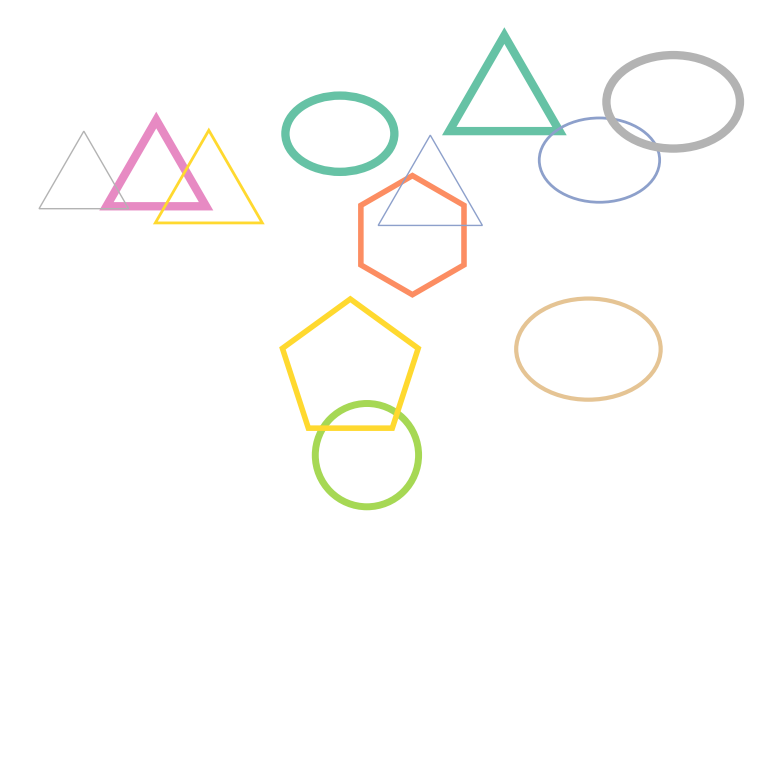[{"shape": "oval", "thickness": 3, "radius": 0.35, "center": [0.441, 0.826]}, {"shape": "triangle", "thickness": 3, "radius": 0.41, "center": [0.655, 0.871]}, {"shape": "hexagon", "thickness": 2, "radius": 0.39, "center": [0.536, 0.695]}, {"shape": "oval", "thickness": 1, "radius": 0.39, "center": [0.779, 0.792]}, {"shape": "triangle", "thickness": 0.5, "radius": 0.39, "center": [0.559, 0.746]}, {"shape": "triangle", "thickness": 3, "radius": 0.37, "center": [0.203, 0.769]}, {"shape": "circle", "thickness": 2.5, "radius": 0.34, "center": [0.477, 0.409]}, {"shape": "pentagon", "thickness": 2, "radius": 0.46, "center": [0.455, 0.519]}, {"shape": "triangle", "thickness": 1, "radius": 0.4, "center": [0.271, 0.751]}, {"shape": "oval", "thickness": 1.5, "radius": 0.47, "center": [0.764, 0.547]}, {"shape": "oval", "thickness": 3, "radius": 0.43, "center": [0.874, 0.868]}, {"shape": "triangle", "thickness": 0.5, "radius": 0.34, "center": [0.109, 0.763]}]